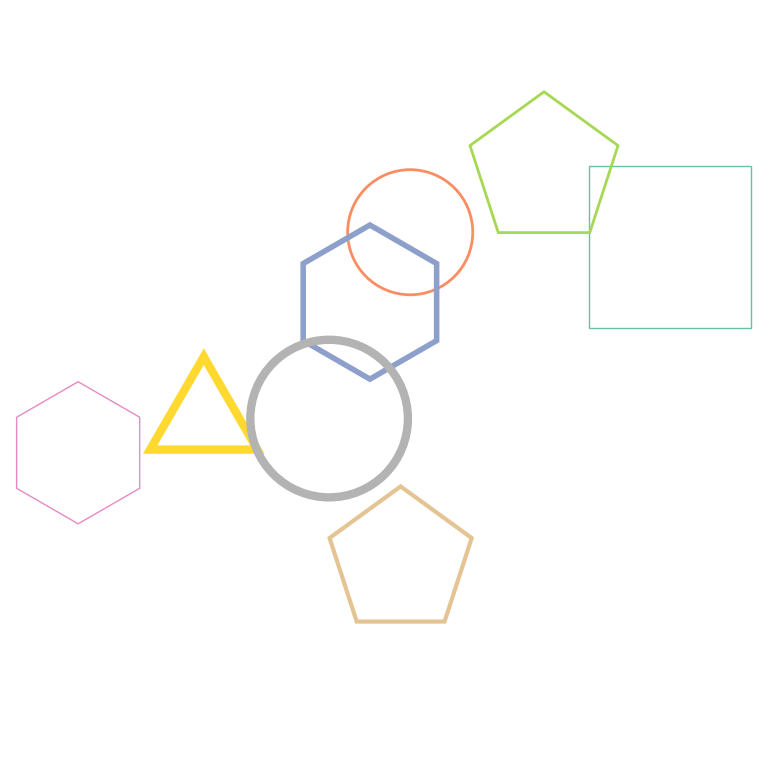[{"shape": "square", "thickness": 0.5, "radius": 0.53, "center": [0.87, 0.68]}, {"shape": "circle", "thickness": 1, "radius": 0.41, "center": [0.533, 0.698]}, {"shape": "hexagon", "thickness": 2, "radius": 0.5, "center": [0.48, 0.608]}, {"shape": "hexagon", "thickness": 0.5, "radius": 0.46, "center": [0.101, 0.412]}, {"shape": "pentagon", "thickness": 1, "radius": 0.51, "center": [0.707, 0.78]}, {"shape": "triangle", "thickness": 3, "radius": 0.4, "center": [0.265, 0.456]}, {"shape": "pentagon", "thickness": 1.5, "radius": 0.49, "center": [0.52, 0.271]}, {"shape": "circle", "thickness": 3, "radius": 0.51, "center": [0.427, 0.456]}]